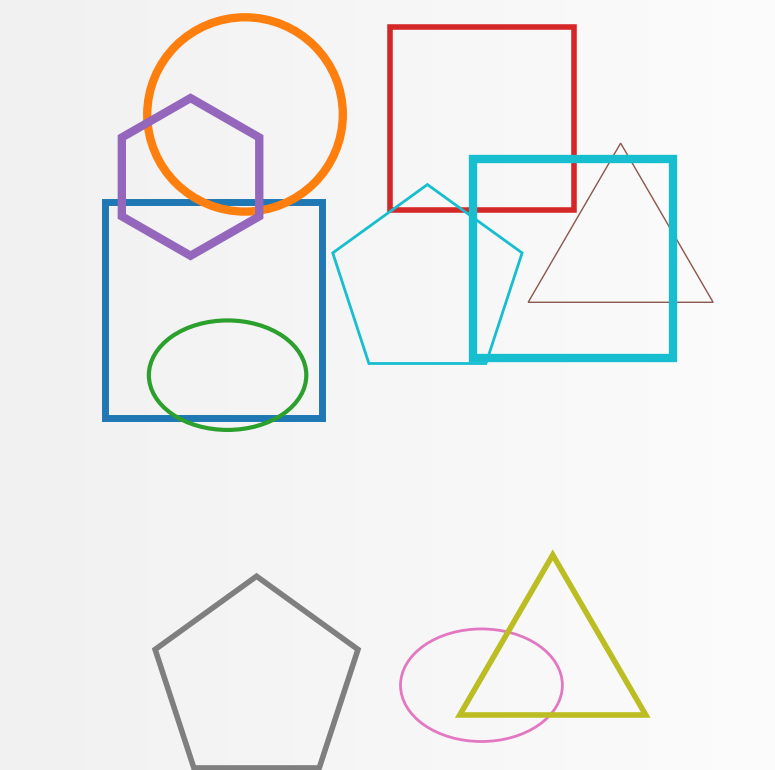[{"shape": "square", "thickness": 2.5, "radius": 0.7, "center": [0.275, 0.597]}, {"shape": "circle", "thickness": 3, "radius": 0.63, "center": [0.316, 0.851]}, {"shape": "oval", "thickness": 1.5, "radius": 0.51, "center": [0.294, 0.513]}, {"shape": "square", "thickness": 2, "radius": 0.59, "center": [0.622, 0.846]}, {"shape": "hexagon", "thickness": 3, "radius": 0.51, "center": [0.246, 0.77]}, {"shape": "triangle", "thickness": 0.5, "radius": 0.69, "center": [0.801, 0.676]}, {"shape": "oval", "thickness": 1, "radius": 0.52, "center": [0.621, 0.11]}, {"shape": "pentagon", "thickness": 2, "radius": 0.69, "center": [0.331, 0.114]}, {"shape": "triangle", "thickness": 2, "radius": 0.69, "center": [0.713, 0.141]}, {"shape": "pentagon", "thickness": 1, "radius": 0.64, "center": [0.552, 0.632]}, {"shape": "square", "thickness": 3, "radius": 0.65, "center": [0.739, 0.665]}]